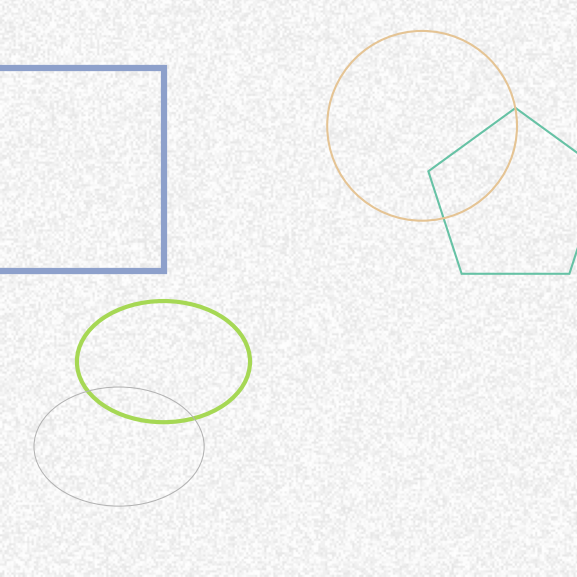[{"shape": "pentagon", "thickness": 1, "radius": 0.79, "center": [0.893, 0.653]}, {"shape": "square", "thickness": 3, "radius": 0.88, "center": [0.107, 0.705]}, {"shape": "oval", "thickness": 2, "radius": 0.75, "center": [0.283, 0.373]}, {"shape": "circle", "thickness": 1, "radius": 0.82, "center": [0.731, 0.781]}, {"shape": "oval", "thickness": 0.5, "radius": 0.74, "center": [0.206, 0.226]}]